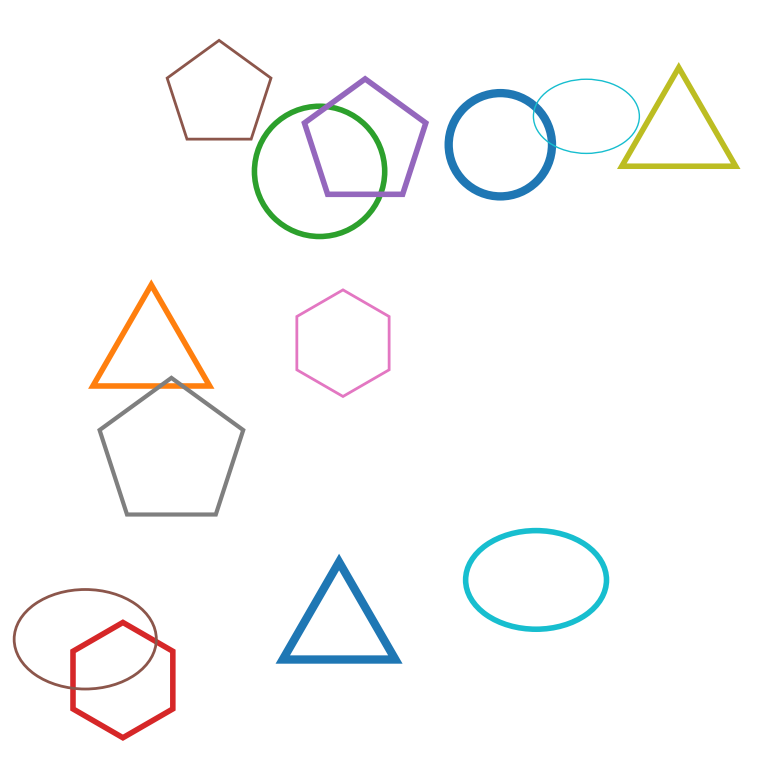[{"shape": "triangle", "thickness": 3, "radius": 0.42, "center": [0.44, 0.186]}, {"shape": "circle", "thickness": 3, "radius": 0.34, "center": [0.65, 0.812]}, {"shape": "triangle", "thickness": 2, "radius": 0.44, "center": [0.196, 0.542]}, {"shape": "circle", "thickness": 2, "radius": 0.42, "center": [0.415, 0.777]}, {"shape": "hexagon", "thickness": 2, "radius": 0.37, "center": [0.16, 0.117]}, {"shape": "pentagon", "thickness": 2, "radius": 0.41, "center": [0.474, 0.815]}, {"shape": "pentagon", "thickness": 1, "radius": 0.35, "center": [0.285, 0.877]}, {"shape": "oval", "thickness": 1, "radius": 0.46, "center": [0.111, 0.17]}, {"shape": "hexagon", "thickness": 1, "radius": 0.35, "center": [0.445, 0.554]}, {"shape": "pentagon", "thickness": 1.5, "radius": 0.49, "center": [0.223, 0.411]}, {"shape": "triangle", "thickness": 2, "radius": 0.43, "center": [0.881, 0.827]}, {"shape": "oval", "thickness": 0.5, "radius": 0.34, "center": [0.762, 0.849]}, {"shape": "oval", "thickness": 2, "radius": 0.46, "center": [0.696, 0.247]}]